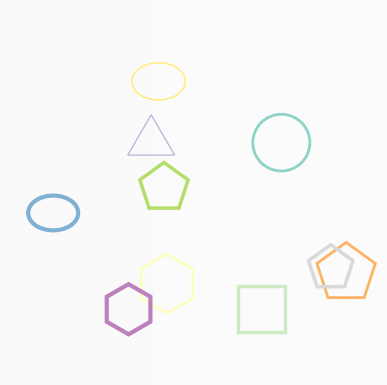[{"shape": "circle", "thickness": 2, "radius": 0.37, "center": [0.726, 0.629]}, {"shape": "hexagon", "thickness": 1.5, "radius": 0.38, "center": [0.431, 0.263]}, {"shape": "triangle", "thickness": 1, "radius": 0.35, "center": [0.39, 0.632]}, {"shape": "oval", "thickness": 3, "radius": 0.32, "center": [0.137, 0.447]}, {"shape": "pentagon", "thickness": 2, "radius": 0.4, "center": [0.893, 0.291]}, {"shape": "pentagon", "thickness": 2.5, "radius": 0.33, "center": [0.423, 0.512]}, {"shape": "pentagon", "thickness": 2.5, "radius": 0.3, "center": [0.854, 0.304]}, {"shape": "hexagon", "thickness": 3, "radius": 0.33, "center": [0.332, 0.197]}, {"shape": "square", "thickness": 2.5, "radius": 0.3, "center": [0.675, 0.197]}, {"shape": "oval", "thickness": 1, "radius": 0.34, "center": [0.409, 0.789]}]